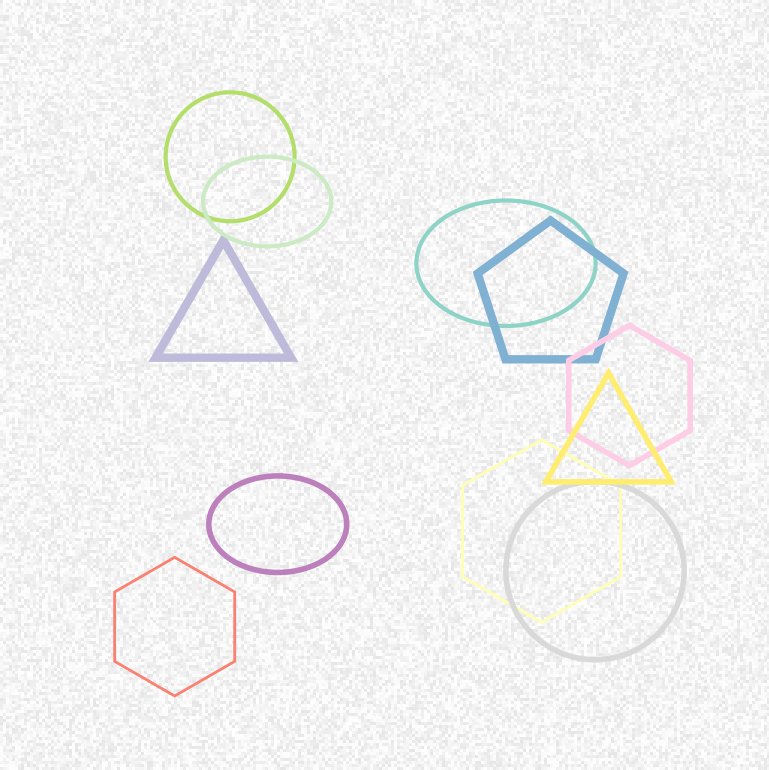[{"shape": "oval", "thickness": 1.5, "radius": 0.58, "center": [0.657, 0.658]}, {"shape": "hexagon", "thickness": 1, "radius": 0.59, "center": [0.703, 0.31]}, {"shape": "triangle", "thickness": 3, "radius": 0.51, "center": [0.29, 0.586]}, {"shape": "hexagon", "thickness": 1, "radius": 0.45, "center": [0.227, 0.186]}, {"shape": "pentagon", "thickness": 3, "radius": 0.5, "center": [0.715, 0.614]}, {"shape": "circle", "thickness": 1.5, "radius": 0.42, "center": [0.299, 0.796]}, {"shape": "hexagon", "thickness": 2, "radius": 0.46, "center": [0.817, 0.486]}, {"shape": "circle", "thickness": 2, "radius": 0.58, "center": [0.773, 0.259]}, {"shape": "oval", "thickness": 2, "radius": 0.45, "center": [0.361, 0.319]}, {"shape": "oval", "thickness": 1.5, "radius": 0.42, "center": [0.347, 0.738]}, {"shape": "triangle", "thickness": 2, "radius": 0.47, "center": [0.79, 0.421]}]